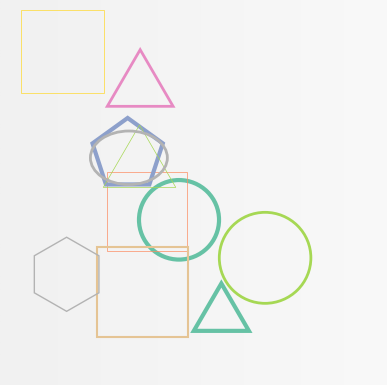[{"shape": "triangle", "thickness": 3, "radius": 0.41, "center": [0.571, 0.182]}, {"shape": "circle", "thickness": 3, "radius": 0.52, "center": [0.462, 0.429]}, {"shape": "square", "thickness": 0.5, "radius": 0.51, "center": [0.38, 0.451]}, {"shape": "pentagon", "thickness": 3, "radius": 0.48, "center": [0.329, 0.598]}, {"shape": "triangle", "thickness": 2, "radius": 0.49, "center": [0.362, 0.773]}, {"shape": "triangle", "thickness": 0.5, "radius": 0.54, "center": [0.36, 0.567]}, {"shape": "circle", "thickness": 2, "radius": 0.59, "center": [0.684, 0.33]}, {"shape": "square", "thickness": 0.5, "radius": 0.54, "center": [0.161, 0.866]}, {"shape": "square", "thickness": 1.5, "radius": 0.59, "center": [0.368, 0.241]}, {"shape": "hexagon", "thickness": 1, "radius": 0.48, "center": [0.172, 0.288]}, {"shape": "oval", "thickness": 2, "radius": 0.5, "center": [0.333, 0.59]}]